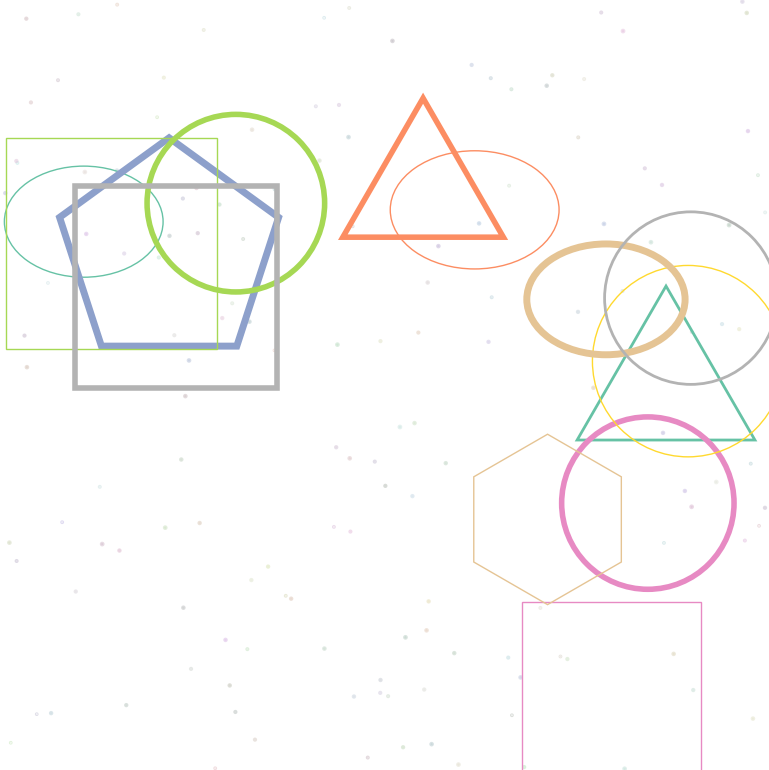[{"shape": "triangle", "thickness": 1, "radius": 0.67, "center": [0.865, 0.495]}, {"shape": "oval", "thickness": 0.5, "radius": 0.52, "center": [0.109, 0.712]}, {"shape": "oval", "thickness": 0.5, "radius": 0.55, "center": [0.616, 0.727]}, {"shape": "triangle", "thickness": 2, "radius": 0.6, "center": [0.549, 0.752]}, {"shape": "pentagon", "thickness": 2.5, "radius": 0.75, "center": [0.22, 0.671]}, {"shape": "square", "thickness": 0.5, "radius": 0.58, "center": [0.794, 0.101]}, {"shape": "circle", "thickness": 2, "radius": 0.56, "center": [0.841, 0.347]}, {"shape": "square", "thickness": 0.5, "radius": 0.69, "center": [0.144, 0.684]}, {"shape": "circle", "thickness": 2, "radius": 0.58, "center": [0.306, 0.736]}, {"shape": "circle", "thickness": 0.5, "radius": 0.62, "center": [0.894, 0.531]}, {"shape": "oval", "thickness": 2.5, "radius": 0.51, "center": [0.787, 0.611]}, {"shape": "hexagon", "thickness": 0.5, "radius": 0.55, "center": [0.711, 0.325]}, {"shape": "circle", "thickness": 1, "radius": 0.56, "center": [0.897, 0.613]}, {"shape": "square", "thickness": 2, "radius": 0.66, "center": [0.229, 0.627]}]